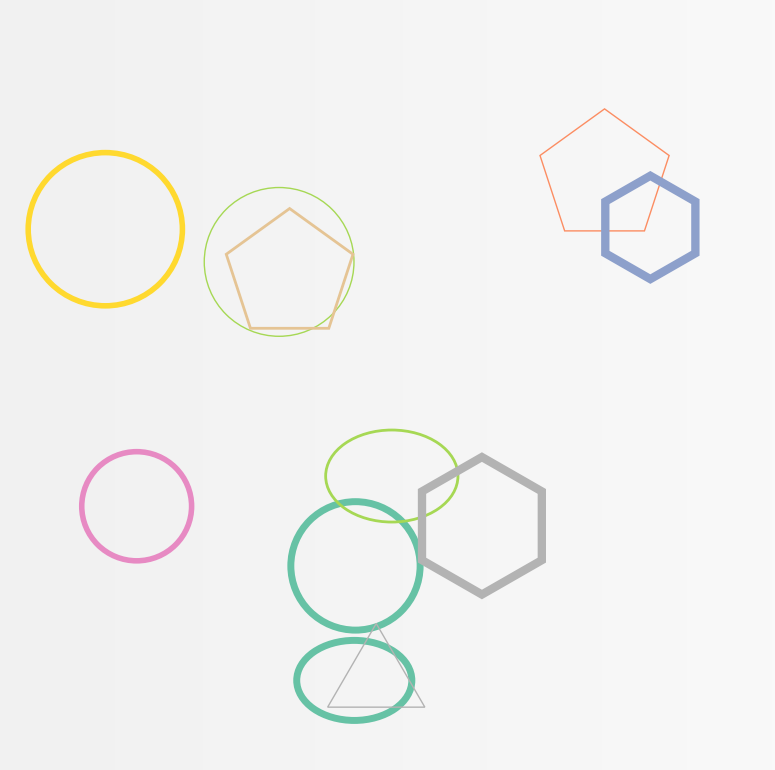[{"shape": "oval", "thickness": 2.5, "radius": 0.37, "center": [0.457, 0.116]}, {"shape": "circle", "thickness": 2.5, "radius": 0.42, "center": [0.459, 0.265]}, {"shape": "pentagon", "thickness": 0.5, "radius": 0.44, "center": [0.78, 0.771]}, {"shape": "hexagon", "thickness": 3, "radius": 0.34, "center": [0.839, 0.705]}, {"shape": "circle", "thickness": 2, "radius": 0.35, "center": [0.176, 0.343]}, {"shape": "oval", "thickness": 1, "radius": 0.43, "center": [0.506, 0.382]}, {"shape": "circle", "thickness": 0.5, "radius": 0.48, "center": [0.36, 0.66]}, {"shape": "circle", "thickness": 2, "radius": 0.5, "center": [0.136, 0.702]}, {"shape": "pentagon", "thickness": 1, "radius": 0.43, "center": [0.374, 0.643]}, {"shape": "hexagon", "thickness": 3, "radius": 0.45, "center": [0.622, 0.317]}, {"shape": "triangle", "thickness": 0.5, "radius": 0.36, "center": [0.485, 0.118]}]